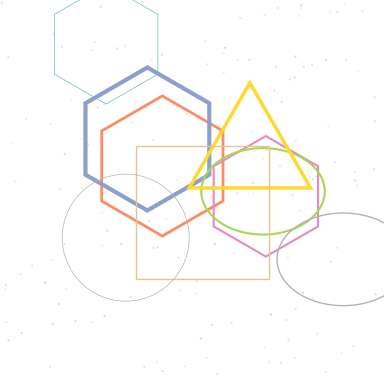[{"shape": "hexagon", "thickness": 0.5, "radius": 0.78, "center": [0.276, 0.885]}, {"shape": "hexagon", "thickness": 2, "radius": 0.91, "center": [0.422, 0.569]}, {"shape": "hexagon", "thickness": 3, "radius": 0.93, "center": [0.383, 0.639]}, {"shape": "hexagon", "thickness": 1.5, "radius": 0.78, "center": [0.69, 0.49]}, {"shape": "oval", "thickness": 1.5, "radius": 0.8, "center": [0.683, 0.503]}, {"shape": "triangle", "thickness": 2.5, "radius": 0.91, "center": [0.649, 0.603]}, {"shape": "square", "thickness": 1, "radius": 0.86, "center": [0.527, 0.448]}, {"shape": "oval", "thickness": 1, "radius": 0.86, "center": [0.891, 0.326]}, {"shape": "circle", "thickness": 0.5, "radius": 0.82, "center": [0.327, 0.383]}]